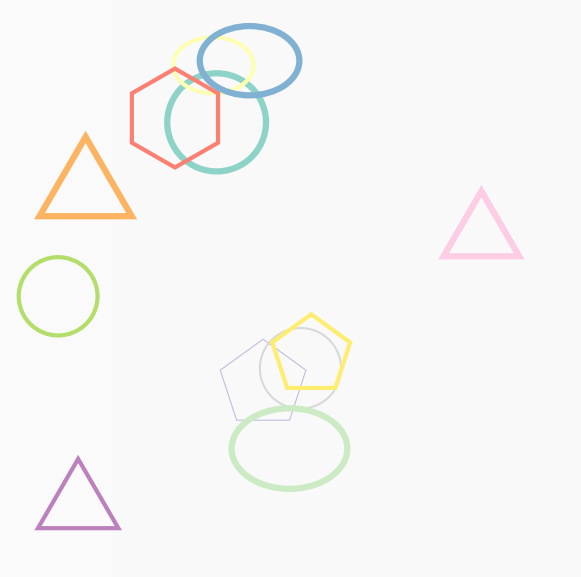[{"shape": "circle", "thickness": 3, "radius": 0.42, "center": [0.373, 0.787]}, {"shape": "oval", "thickness": 2, "radius": 0.35, "center": [0.367, 0.886]}, {"shape": "pentagon", "thickness": 0.5, "radius": 0.39, "center": [0.453, 0.334]}, {"shape": "hexagon", "thickness": 2, "radius": 0.43, "center": [0.301, 0.795]}, {"shape": "oval", "thickness": 3, "radius": 0.43, "center": [0.429, 0.894]}, {"shape": "triangle", "thickness": 3, "radius": 0.46, "center": [0.147, 0.671]}, {"shape": "circle", "thickness": 2, "radius": 0.34, "center": [0.1, 0.486]}, {"shape": "triangle", "thickness": 3, "radius": 0.38, "center": [0.828, 0.593]}, {"shape": "circle", "thickness": 1, "radius": 0.35, "center": [0.517, 0.361]}, {"shape": "triangle", "thickness": 2, "radius": 0.4, "center": [0.134, 0.124]}, {"shape": "oval", "thickness": 3, "radius": 0.5, "center": [0.498, 0.222]}, {"shape": "pentagon", "thickness": 2, "radius": 0.35, "center": [0.535, 0.384]}]